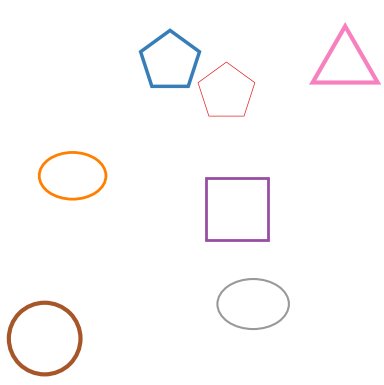[{"shape": "pentagon", "thickness": 0.5, "radius": 0.39, "center": [0.588, 0.761]}, {"shape": "pentagon", "thickness": 2.5, "radius": 0.4, "center": [0.442, 0.841]}, {"shape": "square", "thickness": 2, "radius": 0.4, "center": [0.615, 0.456]}, {"shape": "oval", "thickness": 2, "radius": 0.43, "center": [0.189, 0.543]}, {"shape": "circle", "thickness": 3, "radius": 0.47, "center": [0.116, 0.121]}, {"shape": "triangle", "thickness": 3, "radius": 0.49, "center": [0.897, 0.834]}, {"shape": "oval", "thickness": 1.5, "radius": 0.46, "center": [0.658, 0.21]}]